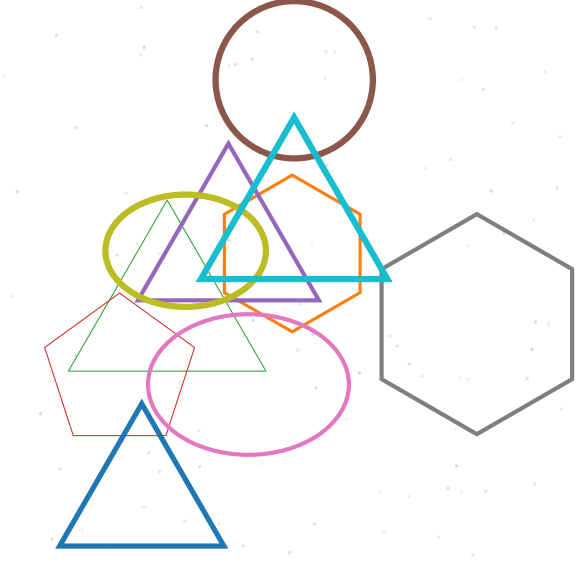[{"shape": "triangle", "thickness": 2.5, "radius": 0.82, "center": [0.245, 0.136]}, {"shape": "hexagon", "thickness": 1.5, "radius": 0.68, "center": [0.506, 0.56]}, {"shape": "triangle", "thickness": 0.5, "radius": 0.99, "center": [0.29, 0.455]}, {"shape": "pentagon", "thickness": 0.5, "radius": 0.68, "center": [0.207, 0.355]}, {"shape": "triangle", "thickness": 2, "radius": 0.9, "center": [0.396, 0.57]}, {"shape": "circle", "thickness": 3, "radius": 0.68, "center": [0.509, 0.861]}, {"shape": "oval", "thickness": 2, "radius": 0.87, "center": [0.43, 0.333]}, {"shape": "hexagon", "thickness": 2, "radius": 0.95, "center": [0.826, 0.438]}, {"shape": "oval", "thickness": 3, "radius": 0.69, "center": [0.322, 0.565]}, {"shape": "triangle", "thickness": 3, "radius": 0.93, "center": [0.509, 0.609]}]